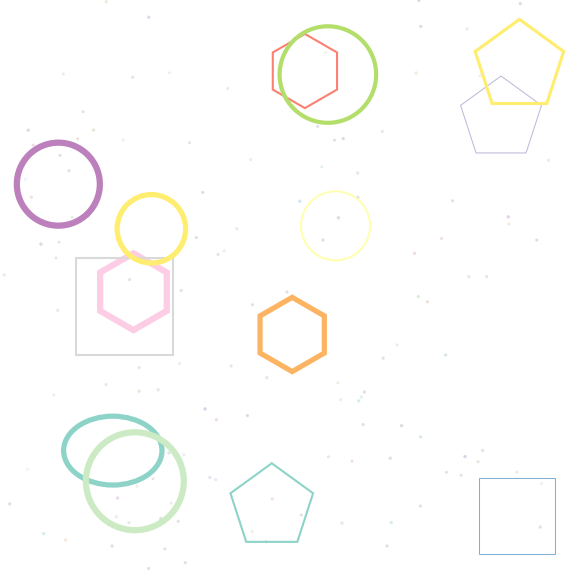[{"shape": "oval", "thickness": 2.5, "radius": 0.43, "center": [0.195, 0.219]}, {"shape": "pentagon", "thickness": 1, "radius": 0.38, "center": [0.471, 0.122]}, {"shape": "circle", "thickness": 1, "radius": 0.3, "center": [0.581, 0.608]}, {"shape": "pentagon", "thickness": 0.5, "radius": 0.37, "center": [0.868, 0.794]}, {"shape": "hexagon", "thickness": 1, "radius": 0.32, "center": [0.528, 0.876]}, {"shape": "square", "thickness": 0.5, "radius": 0.33, "center": [0.895, 0.105]}, {"shape": "hexagon", "thickness": 2.5, "radius": 0.32, "center": [0.506, 0.42]}, {"shape": "circle", "thickness": 2, "radius": 0.42, "center": [0.568, 0.87]}, {"shape": "hexagon", "thickness": 3, "radius": 0.33, "center": [0.231, 0.494]}, {"shape": "square", "thickness": 1, "radius": 0.42, "center": [0.216, 0.469]}, {"shape": "circle", "thickness": 3, "radius": 0.36, "center": [0.101, 0.68]}, {"shape": "circle", "thickness": 3, "radius": 0.42, "center": [0.234, 0.166]}, {"shape": "circle", "thickness": 2.5, "radius": 0.3, "center": [0.262, 0.603]}, {"shape": "pentagon", "thickness": 1.5, "radius": 0.4, "center": [0.899, 0.885]}]